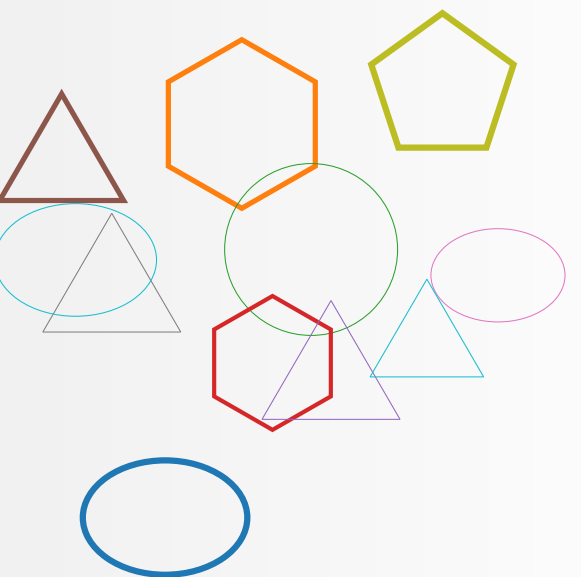[{"shape": "oval", "thickness": 3, "radius": 0.71, "center": [0.284, 0.103]}, {"shape": "hexagon", "thickness": 2.5, "radius": 0.73, "center": [0.416, 0.784]}, {"shape": "circle", "thickness": 0.5, "radius": 0.74, "center": [0.535, 0.567]}, {"shape": "hexagon", "thickness": 2, "radius": 0.58, "center": [0.469, 0.371]}, {"shape": "triangle", "thickness": 0.5, "radius": 0.69, "center": [0.569, 0.342]}, {"shape": "triangle", "thickness": 2.5, "radius": 0.62, "center": [0.106, 0.713]}, {"shape": "oval", "thickness": 0.5, "radius": 0.58, "center": [0.857, 0.522]}, {"shape": "triangle", "thickness": 0.5, "radius": 0.69, "center": [0.192, 0.493]}, {"shape": "pentagon", "thickness": 3, "radius": 0.64, "center": [0.761, 0.848]}, {"shape": "triangle", "thickness": 0.5, "radius": 0.56, "center": [0.734, 0.403]}, {"shape": "oval", "thickness": 0.5, "radius": 0.7, "center": [0.13, 0.549]}]